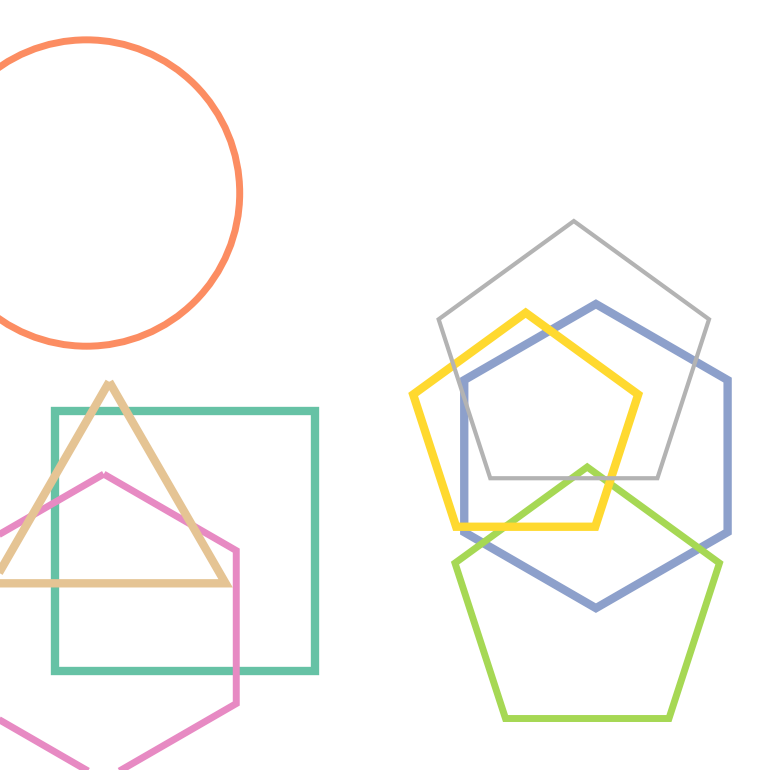[{"shape": "square", "thickness": 3, "radius": 0.85, "center": [0.24, 0.297]}, {"shape": "circle", "thickness": 2.5, "radius": 0.99, "center": [0.112, 0.749]}, {"shape": "hexagon", "thickness": 3, "radius": 0.99, "center": [0.774, 0.408]}, {"shape": "hexagon", "thickness": 2.5, "radius": 0.99, "center": [0.135, 0.186]}, {"shape": "pentagon", "thickness": 2.5, "radius": 0.9, "center": [0.763, 0.213]}, {"shape": "pentagon", "thickness": 3, "radius": 0.77, "center": [0.683, 0.44]}, {"shape": "triangle", "thickness": 3, "radius": 0.87, "center": [0.142, 0.33]}, {"shape": "pentagon", "thickness": 1.5, "radius": 0.92, "center": [0.745, 0.528]}]